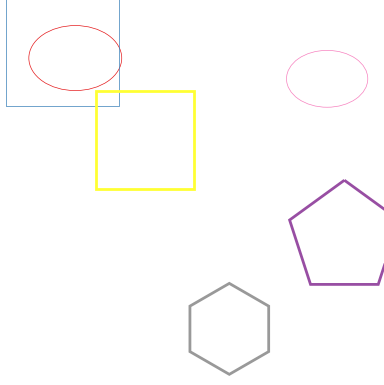[{"shape": "oval", "thickness": 0.5, "radius": 0.6, "center": [0.196, 0.849]}, {"shape": "square", "thickness": 0.5, "radius": 0.74, "center": [0.162, 0.872]}, {"shape": "pentagon", "thickness": 2, "radius": 0.75, "center": [0.894, 0.382]}, {"shape": "square", "thickness": 2, "radius": 0.63, "center": [0.377, 0.636]}, {"shape": "oval", "thickness": 0.5, "radius": 0.53, "center": [0.85, 0.795]}, {"shape": "hexagon", "thickness": 2, "radius": 0.59, "center": [0.596, 0.146]}]